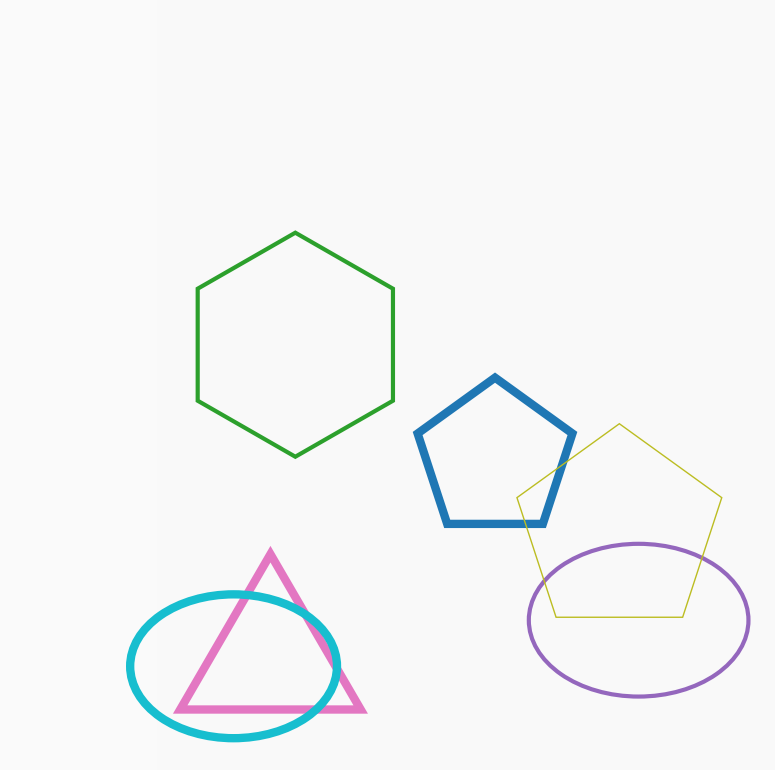[{"shape": "pentagon", "thickness": 3, "radius": 0.53, "center": [0.639, 0.405]}, {"shape": "hexagon", "thickness": 1.5, "radius": 0.73, "center": [0.381, 0.552]}, {"shape": "oval", "thickness": 1.5, "radius": 0.71, "center": [0.824, 0.195]}, {"shape": "triangle", "thickness": 3, "radius": 0.67, "center": [0.349, 0.146]}, {"shape": "pentagon", "thickness": 0.5, "radius": 0.69, "center": [0.799, 0.311]}, {"shape": "oval", "thickness": 3, "radius": 0.67, "center": [0.301, 0.135]}]